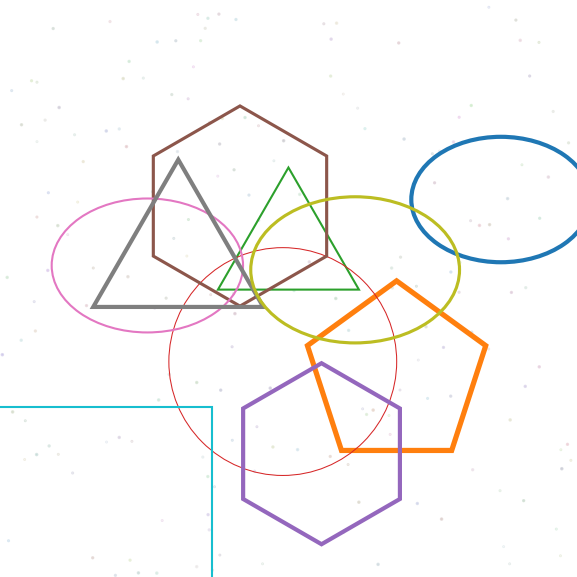[{"shape": "oval", "thickness": 2, "radius": 0.78, "center": [0.867, 0.654]}, {"shape": "pentagon", "thickness": 2.5, "radius": 0.81, "center": [0.687, 0.35]}, {"shape": "triangle", "thickness": 1, "radius": 0.7, "center": [0.499, 0.568]}, {"shape": "circle", "thickness": 0.5, "radius": 0.99, "center": [0.49, 0.373]}, {"shape": "hexagon", "thickness": 2, "radius": 0.78, "center": [0.557, 0.213]}, {"shape": "hexagon", "thickness": 1.5, "radius": 0.87, "center": [0.416, 0.642]}, {"shape": "oval", "thickness": 1, "radius": 0.83, "center": [0.255, 0.539]}, {"shape": "triangle", "thickness": 2, "radius": 0.85, "center": [0.309, 0.553]}, {"shape": "oval", "thickness": 1.5, "radius": 0.9, "center": [0.615, 0.532]}, {"shape": "square", "thickness": 1, "radius": 0.92, "center": [0.182, 0.109]}]